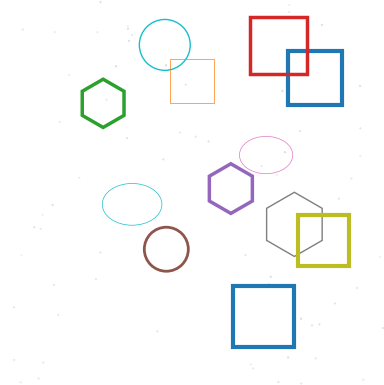[{"shape": "square", "thickness": 3, "radius": 0.35, "center": [0.818, 0.798]}, {"shape": "square", "thickness": 3, "radius": 0.4, "center": [0.685, 0.177]}, {"shape": "square", "thickness": 0.5, "radius": 0.29, "center": [0.498, 0.79]}, {"shape": "hexagon", "thickness": 2.5, "radius": 0.31, "center": [0.268, 0.732]}, {"shape": "square", "thickness": 2.5, "radius": 0.37, "center": [0.724, 0.881]}, {"shape": "hexagon", "thickness": 2.5, "radius": 0.32, "center": [0.6, 0.51]}, {"shape": "circle", "thickness": 2, "radius": 0.29, "center": [0.432, 0.353]}, {"shape": "oval", "thickness": 0.5, "radius": 0.35, "center": [0.691, 0.597]}, {"shape": "hexagon", "thickness": 1, "radius": 0.42, "center": [0.765, 0.417]}, {"shape": "square", "thickness": 3, "radius": 0.33, "center": [0.841, 0.375]}, {"shape": "oval", "thickness": 0.5, "radius": 0.39, "center": [0.343, 0.469]}, {"shape": "circle", "thickness": 1, "radius": 0.33, "center": [0.428, 0.883]}]